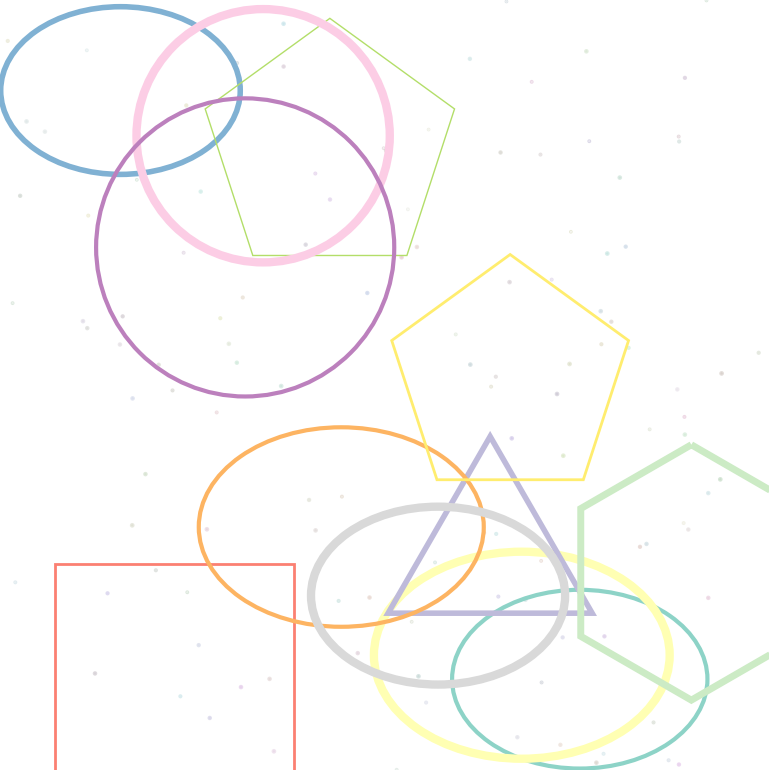[{"shape": "oval", "thickness": 1.5, "radius": 0.83, "center": [0.753, 0.118]}, {"shape": "oval", "thickness": 3, "radius": 0.96, "center": [0.678, 0.149]}, {"shape": "triangle", "thickness": 2, "radius": 0.77, "center": [0.637, 0.28]}, {"shape": "square", "thickness": 1, "radius": 0.77, "center": [0.227, 0.113]}, {"shape": "oval", "thickness": 2, "radius": 0.78, "center": [0.156, 0.882]}, {"shape": "oval", "thickness": 1.5, "radius": 0.93, "center": [0.443, 0.316]}, {"shape": "pentagon", "thickness": 0.5, "radius": 0.85, "center": [0.428, 0.806]}, {"shape": "circle", "thickness": 3, "radius": 0.82, "center": [0.342, 0.824]}, {"shape": "oval", "thickness": 3, "radius": 0.83, "center": [0.569, 0.226]}, {"shape": "circle", "thickness": 1.5, "radius": 0.97, "center": [0.318, 0.679]}, {"shape": "hexagon", "thickness": 2.5, "radius": 0.83, "center": [0.898, 0.257]}, {"shape": "pentagon", "thickness": 1, "radius": 0.81, "center": [0.663, 0.508]}]